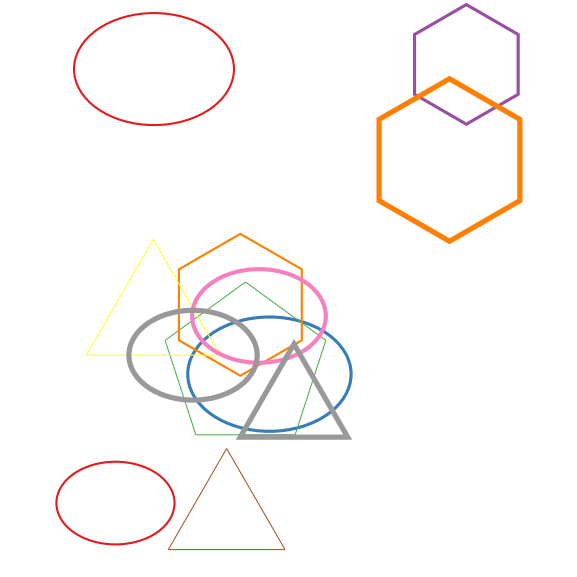[{"shape": "oval", "thickness": 1, "radius": 0.51, "center": [0.2, 0.128]}, {"shape": "oval", "thickness": 1, "radius": 0.69, "center": [0.267, 0.88]}, {"shape": "oval", "thickness": 1.5, "radius": 0.71, "center": [0.467, 0.351]}, {"shape": "pentagon", "thickness": 0.5, "radius": 0.73, "center": [0.425, 0.365]}, {"shape": "hexagon", "thickness": 1.5, "radius": 0.52, "center": [0.808, 0.888]}, {"shape": "hexagon", "thickness": 1, "radius": 0.61, "center": [0.416, 0.471]}, {"shape": "hexagon", "thickness": 2.5, "radius": 0.7, "center": [0.778, 0.722]}, {"shape": "triangle", "thickness": 0.5, "radius": 0.67, "center": [0.265, 0.451]}, {"shape": "triangle", "thickness": 0.5, "radius": 0.58, "center": [0.393, 0.106]}, {"shape": "oval", "thickness": 2, "radius": 0.58, "center": [0.448, 0.452]}, {"shape": "triangle", "thickness": 2.5, "radius": 0.54, "center": [0.509, 0.296]}, {"shape": "oval", "thickness": 2.5, "radius": 0.56, "center": [0.334, 0.384]}]